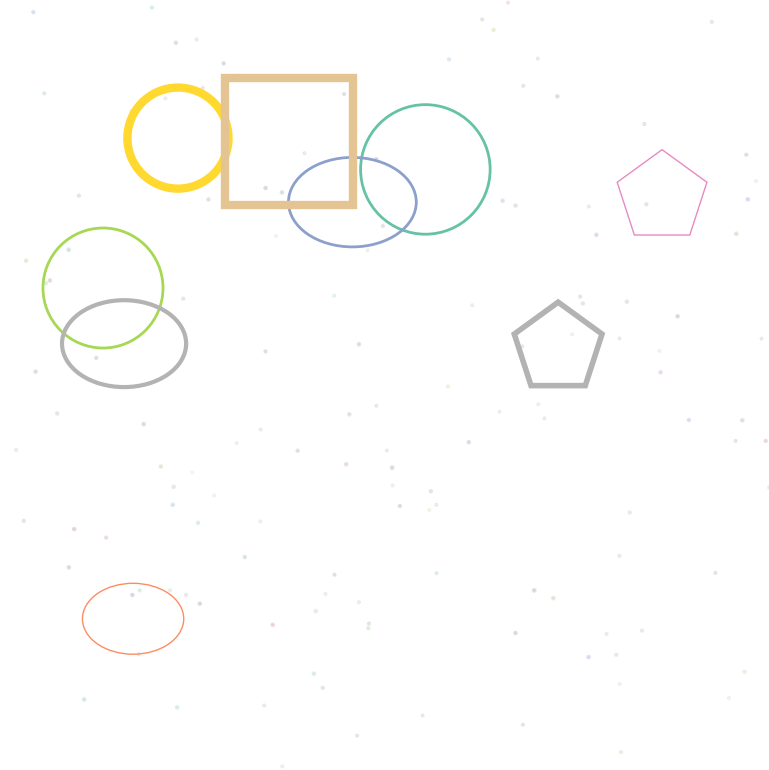[{"shape": "circle", "thickness": 1, "radius": 0.42, "center": [0.552, 0.78]}, {"shape": "oval", "thickness": 0.5, "radius": 0.33, "center": [0.173, 0.196]}, {"shape": "oval", "thickness": 1, "radius": 0.41, "center": [0.458, 0.737]}, {"shape": "pentagon", "thickness": 0.5, "radius": 0.31, "center": [0.86, 0.744]}, {"shape": "circle", "thickness": 1, "radius": 0.39, "center": [0.134, 0.626]}, {"shape": "circle", "thickness": 3, "radius": 0.33, "center": [0.231, 0.821]}, {"shape": "square", "thickness": 3, "radius": 0.41, "center": [0.375, 0.816]}, {"shape": "oval", "thickness": 1.5, "radius": 0.4, "center": [0.161, 0.554]}, {"shape": "pentagon", "thickness": 2, "radius": 0.3, "center": [0.725, 0.548]}]